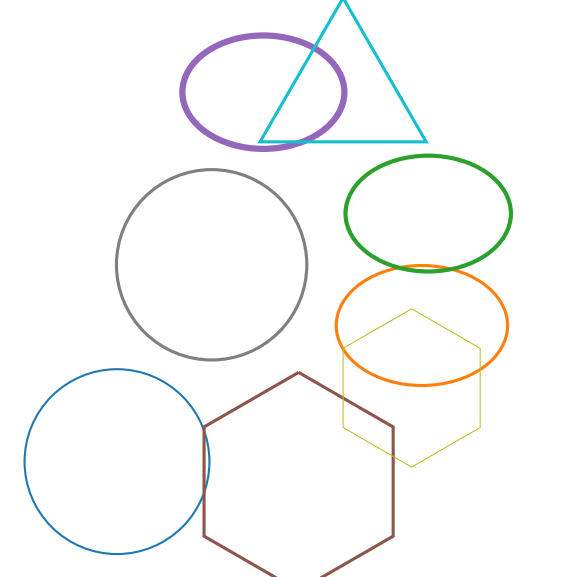[{"shape": "circle", "thickness": 1, "radius": 0.8, "center": [0.203, 0.2]}, {"shape": "oval", "thickness": 1.5, "radius": 0.74, "center": [0.731, 0.435]}, {"shape": "oval", "thickness": 2, "radius": 0.72, "center": [0.742, 0.629]}, {"shape": "oval", "thickness": 3, "radius": 0.7, "center": [0.456, 0.84]}, {"shape": "hexagon", "thickness": 1.5, "radius": 0.95, "center": [0.517, 0.165]}, {"shape": "circle", "thickness": 1.5, "radius": 0.82, "center": [0.366, 0.541]}, {"shape": "hexagon", "thickness": 0.5, "radius": 0.69, "center": [0.713, 0.327]}, {"shape": "triangle", "thickness": 1.5, "radius": 0.83, "center": [0.594, 0.837]}]